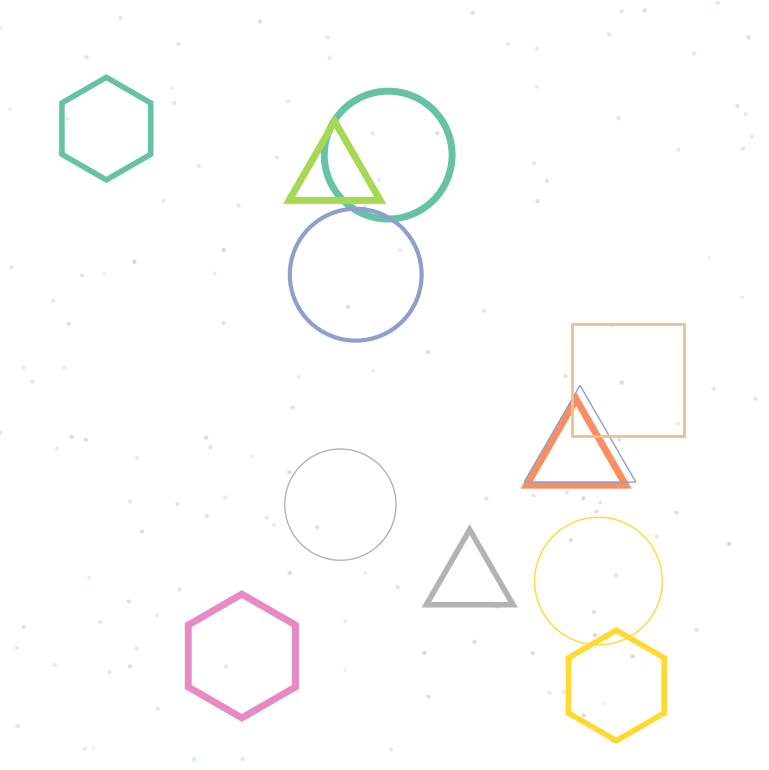[{"shape": "hexagon", "thickness": 2, "radius": 0.33, "center": [0.138, 0.833]}, {"shape": "circle", "thickness": 2.5, "radius": 0.41, "center": [0.504, 0.799]}, {"shape": "triangle", "thickness": 2.5, "radius": 0.37, "center": [0.748, 0.407]}, {"shape": "circle", "thickness": 1.5, "radius": 0.43, "center": [0.462, 0.643]}, {"shape": "triangle", "thickness": 0.5, "radius": 0.42, "center": [0.753, 0.416]}, {"shape": "hexagon", "thickness": 2.5, "radius": 0.4, "center": [0.314, 0.148]}, {"shape": "triangle", "thickness": 2.5, "radius": 0.34, "center": [0.435, 0.774]}, {"shape": "hexagon", "thickness": 2, "radius": 0.36, "center": [0.8, 0.11]}, {"shape": "circle", "thickness": 0.5, "radius": 0.41, "center": [0.777, 0.245]}, {"shape": "square", "thickness": 1, "radius": 0.36, "center": [0.816, 0.506]}, {"shape": "triangle", "thickness": 2, "radius": 0.33, "center": [0.61, 0.247]}, {"shape": "circle", "thickness": 0.5, "radius": 0.36, "center": [0.442, 0.345]}]